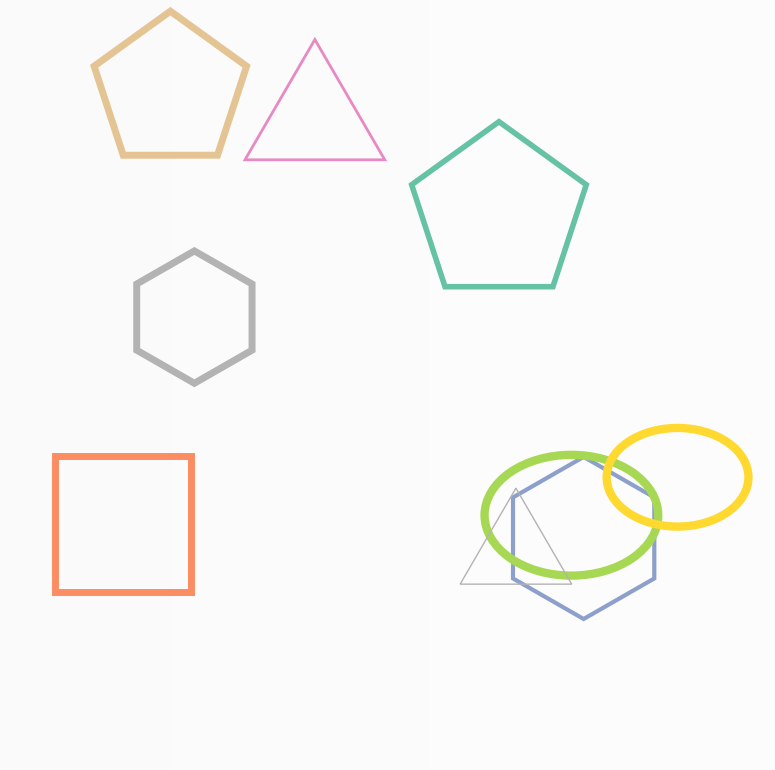[{"shape": "pentagon", "thickness": 2, "radius": 0.59, "center": [0.644, 0.723]}, {"shape": "square", "thickness": 2.5, "radius": 0.44, "center": [0.159, 0.319]}, {"shape": "hexagon", "thickness": 1.5, "radius": 0.53, "center": [0.753, 0.301]}, {"shape": "triangle", "thickness": 1, "radius": 0.52, "center": [0.406, 0.845]}, {"shape": "oval", "thickness": 3, "radius": 0.56, "center": [0.737, 0.331]}, {"shape": "oval", "thickness": 3, "radius": 0.46, "center": [0.874, 0.38]}, {"shape": "pentagon", "thickness": 2.5, "radius": 0.52, "center": [0.22, 0.882]}, {"shape": "hexagon", "thickness": 2.5, "radius": 0.43, "center": [0.251, 0.588]}, {"shape": "triangle", "thickness": 0.5, "radius": 0.42, "center": [0.666, 0.283]}]